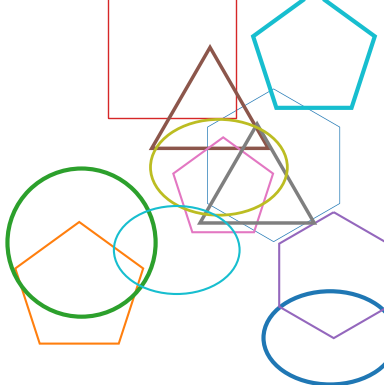[{"shape": "hexagon", "thickness": 0.5, "radius": 0.99, "center": [0.711, 0.571]}, {"shape": "oval", "thickness": 3, "radius": 0.86, "center": [0.857, 0.122]}, {"shape": "pentagon", "thickness": 1.5, "radius": 0.87, "center": [0.206, 0.249]}, {"shape": "circle", "thickness": 3, "radius": 0.96, "center": [0.212, 0.37]}, {"shape": "square", "thickness": 1, "radius": 0.83, "center": [0.447, 0.859]}, {"shape": "hexagon", "thickness": 1.5, "radius": 0.82, "center": [0.867, 0.285]}, {"shape": "triangle", "thickness": 2.5, "radius": 0.87, "center": [0.546, 0.702]}, {"shape": "pentagon", "thickness": 1.5, "radius": 0.68, "center": [0.58, 0.507]}, {"shape": "triangle", "thickness": 2.5, "radius": 0.86, "center": [0.668, 0.506]}, {"shape": "oval", "thickness": 2, "radius": 0.89, "center": [0.569, 0.565]}, {"shape": "oval", "thickness": 1.5, "radius": 0.82, "center": [0.459, 0.351]}, {"shape": "pentagon", "thickness": 3, "radius": 0.83, "center": [0.815, 0.854]}]